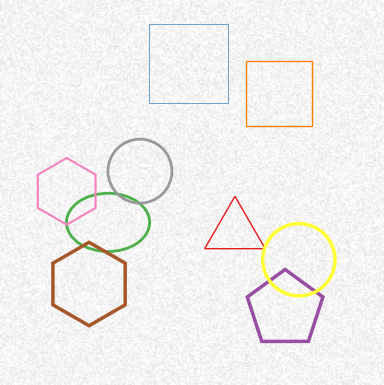[{"shape": "triangle", "thickness": 1, "radius": 0.45, "center": [0.61, 0.399]}, {"shape": "square", "thickness": 0.5, "radius": 0.52, "center": [0.489, 0.835]}, {"shape": "oval", "thickness": 2, "radius": 0.54, "center": [0.281, 0.422]}, {"shape": "pentagon", "thickness": 2.5, "radius": 0.52, "center": [0.741, 0.197]}, {"shape": "square", "thickness": 1, "radius": 0.43, "center": [0.725, 0.757]}, {"shape": "circle", "thickness": 2.5, "radius": 0.47, "center": [0.776, 0.325]}, {"shape": "hexagon", "thickness": 2.5, "radius": 0.54, "center": [0.231, 0.262]}, {"shape": "hexagon", "thickness": 1.5, "radius": 0.43, "center": [0.173, 0.503]}, {"shape": "circle", "thickness": 2, "radius": 0.42, "center": [0.363, 0.555]}]